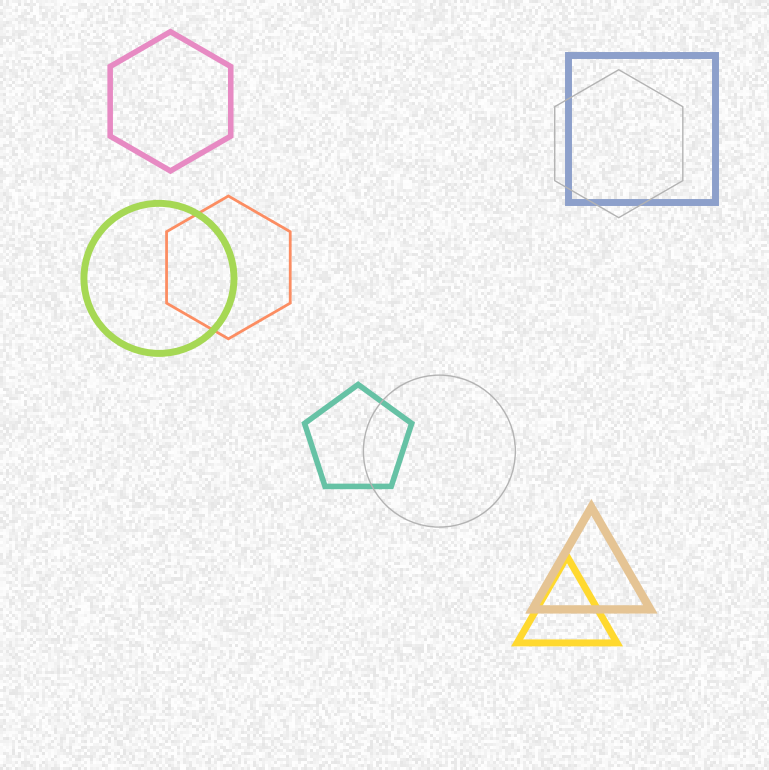[{"shape": "pentagon", "thickness": 2, "radius": 0.37, "center": [0.465, 0.427]}, {"shape": "hexagon", "thickness": 1, "radius": 0.46, "center": [0.297, 0.653]}, {"shape": "square", "thickness": 2.5, "radius": 0.48, "center": [0.833, 0.833]}, {"shape": "hexagon", "thickness": 2, "radius": 0.45, "center": [0.221, 0.868]}, {"shape": "circle", "thickness": 2.5, "radius": 0.49, "center": [0.206, 0.638]}, {"shape": "triangle", "thickness": 2.5, "radius": 0.37, "center": [0.736, 0.203]}, {"shape": "triangle", "thickness": 3, "radius": 0.44, "center": [0.768, 0.253]}, {"shape": "circle", "thickness": 0.5, "radius": 0.49, "center": [0.571, 0.414]}, {"shape": "hexagon", "thickness": 0.5, "radius": 0.48, "center": [0.804, 0.813]}]